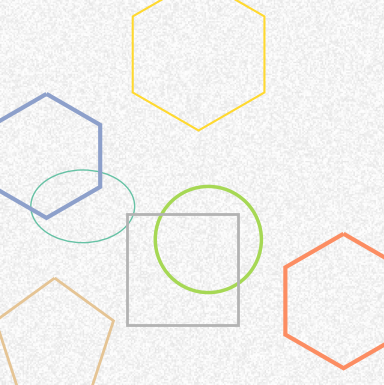[{"shape": "oval", "thickness": 1, "radius": 0.67, "center": [0.215, 0.464]}, {"shape": "hexagon", "thickness": 3, "radius": 0.87, "center": [0.892, 0.218]}, {"shape": "hexagon", "thickness": 3, "radius": 0.81, "center": [0.121, 0.595]}, {"shape": "circle", "thickness": 2.5, "radius": 0.69, "center": [0.541, 0.378]}, {"shape": "hexagon", "thickness": 1.5, "radius": 0.99, "center": [0.516, 0.859]}, {"shape": "pentagon", "thickness": 2, "radius": 0.8, "center": [0.142, 0.117]}, {"shape": "square", "thickness": 2, "radius": 0.72, "center": [0.473, 0.301]}]